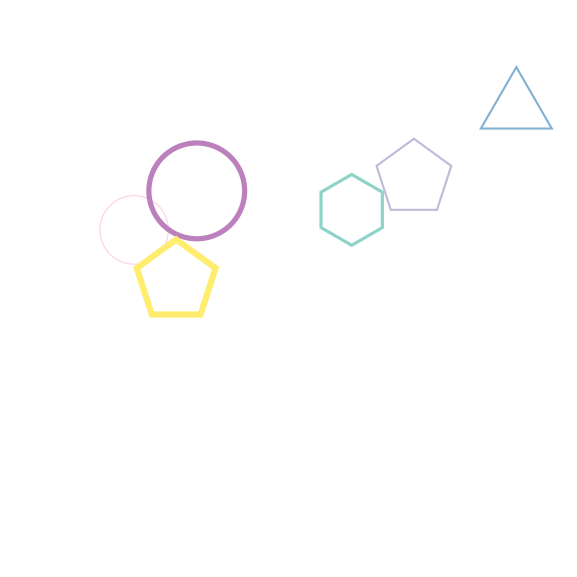[{"shape": "hexagon", "thickness": 1.5, "radius": 0.31, "center": [0.609, 0.636]}, {"shape": "pentagon", "thickness": 1, "radius": 0.34, "center": [0.717, 0.691]}, {"shape": "triangle", "thickness": 1, "radius": 0.35, "center": [0.894, 0.812]}, {"shape": "circle", "thickness": 0.5, "radius": 0.3, "center": [0.232, 0.601]}, {"shape": "circle", "thickness": 2.5, "radius": 0.41, "center": [0.341, 0.669]}, {"shape": "pentagon", "thickness": 3, "radius": 0.36, "center": [0.305, 0.513]}]